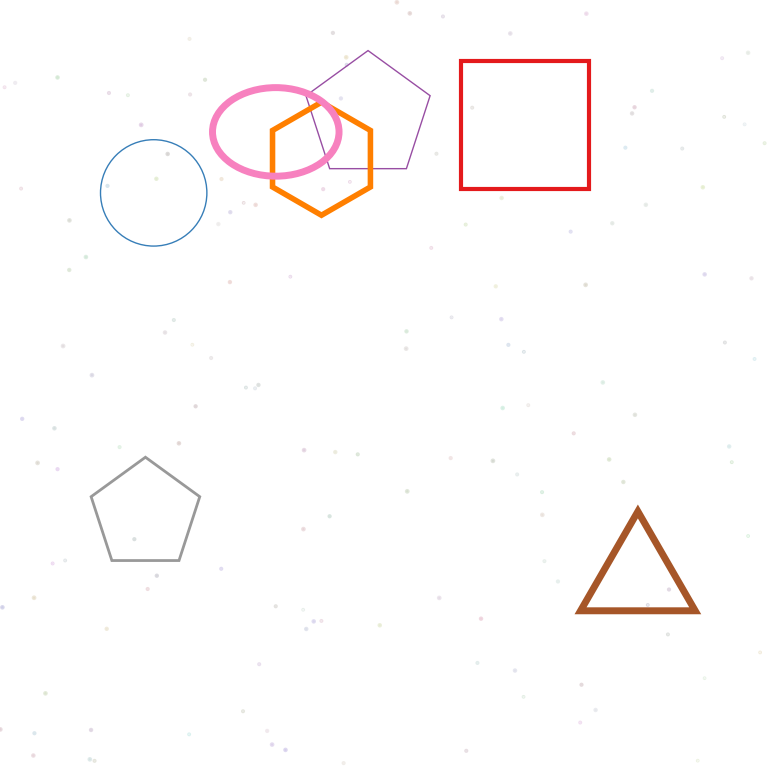[{"shape": "square", "thickness": 1.5, "radius": 0.42, "center": [0.682, 0.837]}, {"shape": "circle", "thickness": 0.5, "radius": 0.35, "center": [0.2, 0.749]}, {"shape": "pentagon", "thickness": 0.5, "radius": 0.42, "center": [0.478, 0.85]}, {"shape": "hexagon", "thickness": 2, "radius": 0.37, "center": [0.418, 0.794]}, {"shape": "triangle", "thickness": 2.5, "radius": 0.43, "center": [0.828, 0.25]}, {"shape": "oval", "thickness": 2.5, "radius": 0.41, "center": [0.358, 0.829]}, {"shape": "pentagon", "thickness": 1, "radius": 0.37, "center": [0.189, 0.332]}]